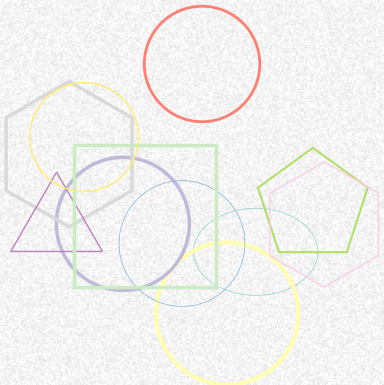[{"shape": "oval", "thickness": 0.5, "radius": 0.81, "center": [0.664, 0.346]}, {"shape": "circle", "thickness": 3, "radius": 0.92, "center": [0.59, 0.186]}, {"shape": "circle", "thickness": 2.5, "radius": 0.86, "center": [0.319, 0.418]}, {"shape": "circle", "thickness": 2, "radius": 0.75, "center": [0.525, 0.834]}, {"shape": "circle", "thickness": 0.5, "radius": 0.82, "center": [0.473, 0.367]}, {"shape": "pentagon", "thickness": 1.5, "radius": 0.75, "center": [0.813, 0.466]}, {"shape": "hexagon", "thickness": 1, "radius": 0.81, "center": [0.842, 0.417]}, {"shape": "hexagon", "thickness": 2.5, "radius": 0.94, "center": [0.179, 0.6]}, {"shape": "triangle", "thickness": 1, "radius": 0.69, "center": [0.147, 0.416]}, {"shape": "square", "thickness": 2.5, "radius": 0.92, "center": [0.376, 0.439]}, {"shape": "circle", "thickness": 1, "radius": 0.71, "center": [0.219, 0.644]}]